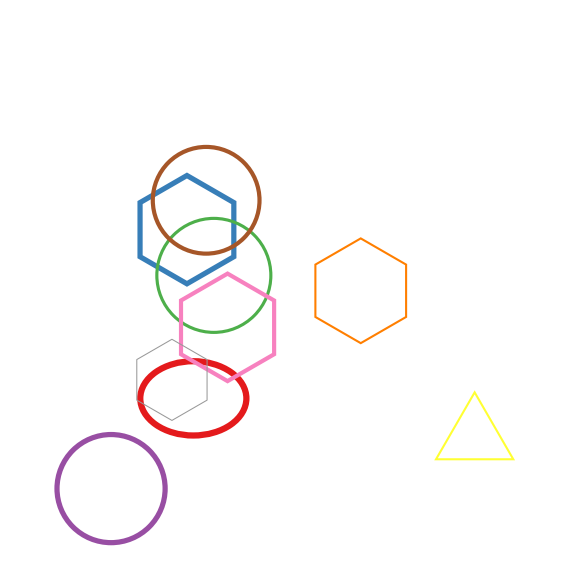[{"shape": "oval", "thickness": 3, "radius": 0.46, "center": [0.335, 0.309]}, {"shape": "hexagon", "thickness": 2.5, "radius": 0.47, "center": [0.324, 0.601]}, {"shape": "circle", "thickness": 1.5, "radius": 0.49, "center": [0.37, 0.522]}, {"shape": "circle", "thickness": 2.5, "radius": 0.47, "center": [0.192, 0.153]}, {"shape": "hexagon", "thickness": 1, "radius": 0.45, "center": [0.625, 0.496]}, {"shape": "triangle", "thickness": 1, "radius": 0.39, "center": [0.822, 0.242]}, {"shape": "circle", "thickness": 2, "radius": 0.46, "center": [0.357, 0.652]}, {"shape": "hexagon", "thickness": 2, "radius": 0.47, "center": [0.394, 0.432]}, {"shape": "hexagon", "thickness": 0.5, "radius": 0.35, "center": [0.298, 0.341]}]